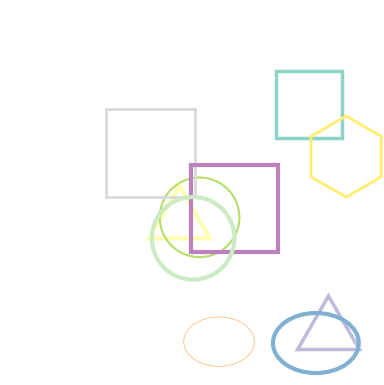[{"shape": "square", "thickness": 2.5, "radius": 0.43, "center": [0.803, 0.729]}, {"shape": "triangle", "thickness": 3, "radius": 0.46, "center": [0.466, 0.426]}, {"shape": "triangle", "thickness": 2.5, "radius": 0.46, "center": [0.853, 0.139]}, {"shape": "oval", "thickness": 3, "radius": 0.56, "center": [0.82, 0.109]}, {"shape": "oval", "thickness": 0.5, "radius": 0.46, "center": [0.569, 0.113]}, {"shape": "circle", "thickness": 1.5, "radius": 0.52, "center": [0.518, 0.435]}, {"shape": "square", "thickness": 2, "radius": 0.58, "center": [0.391, 0.603]}, {"shape": "square", "thickness": 3, "radius": 0.56, "center": [0.61, 0.459]}, {"shape": "circle", "thickness": 3, "radius": 0.54, "center": [0.502, 0.381]}, {"shape": "hexagon", "thickness": 2, "radius": 0.53, "center": [0.899, 0.593]}]